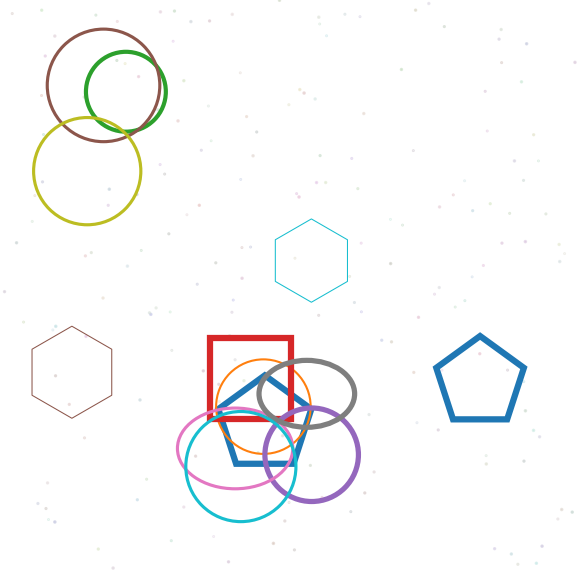[{"shape": "pentagon", "thickness": 3, "radius": 0.4, "center": [0.831, 0.338]}, {"shape": "pentagon", "thickness": 3, "radius": 0.42, "center": [0.459, 0.265]}, {"shape": "circle", "thickness": 1, "radius": 0.41, "center": [0.456, 0.295]}, {"shape": "circle", "thickness": 2, "radius": 0.35, "center": [0.218, 0.84]}, {"shape": "square", "thickness": 3, "radius": 0.35, "center": [0.434, 0.344]}, {"shape": "circle", "thickness": 2.5, "radius": 0.4, "center": [0.54, 0.212]}, {"shape": "circle", "thickness": 1.5, "radius": 0.49, "center": [0.179, 0.851]}, {"shape": "hexagon", "thickness": 0.5, "radius": 0.4, "center": [0.124, 0.355]}, {"shape": "oval", "thickness": 1.5, "radius": 0.5, "center": [0.407, 0.223]}, {"shape": "oval", "thickness": 2.5, "radius": 0.41, "center": [0.531, 0.317]}, {"shape": "circle", "thickness": 1.5, "radius": 0.46, "center": [0.151, 0.703]}, {"shape": "hexagon", "thickness": 0.5, "radius": 0.36, "center": [0.539, 0.548]}, {"shape": "circle", "thickness": 1.5, "radius": 0.48, "center": [0.417, 0.191]}]